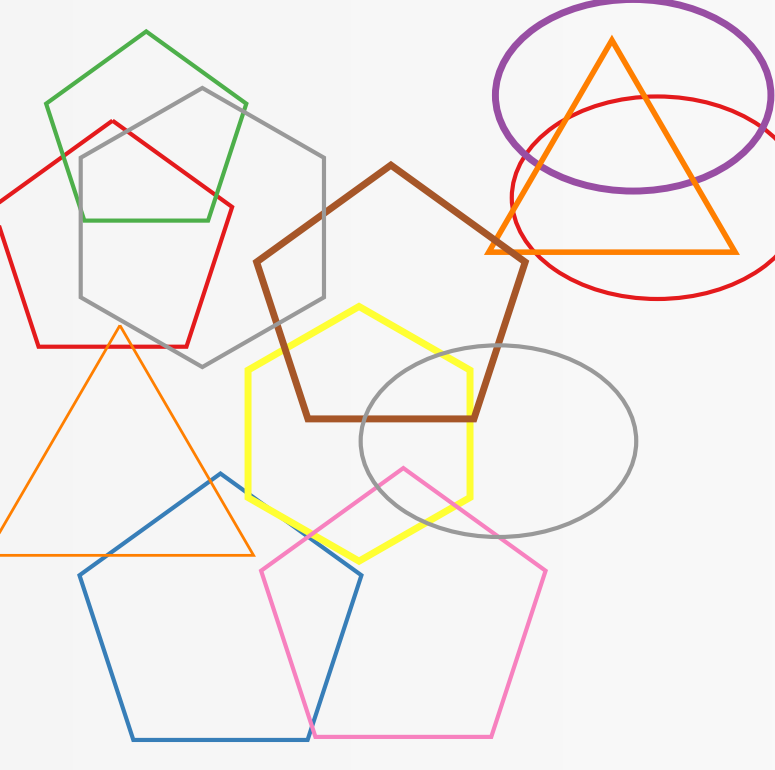[{"shape": "pentagon", "thickness": 1.5, "radius": 0.81, "center": [0.145, 0.681]}, {"shape": "oval", "thickness": 1.5, "radius": 0.94, "center": [0.848, 0.743]}, {"shape": "pentagon", "thickness": 1.5, "radius": 0.96, "center": [0.284, 0.194]}, {"shape": "pentagon", "thickness": 1.5, "radius": 0.68, "center": [0.189, 0.823]}, {"shape": "oval", "thickness": 2.5, "radius": 0.89, "center": [0.817, 0.876]}, {"shape": "triangle", "thickness": 2, "radius": 0.92, "center": [0.79, 0.764]}, {"shape": "triangle", "thickness": 1, "radius": 1.0, "center": [0.155, 0.378]}, {"shape": "hexagon", "thickness": 2.5, "radius": 0.83, "center": [0.463, 0.437]}, {"shape": "pentagon", "thickness": 2.5, "radius": 0.91, "center": [0.504, 0.603]}, {"shape": "pentagon", "thickness": 1.5, "radius": 0.96, "center": [0.52, 0.199]}, {"shape": "hexagon", "thickness": 1.5, "radius": 0.91, "center": [0.261, 0.705]}, {"shape": "oval", "thickness": 1.5, "radius": 0.89, "center": [0.643, 0.427]}]